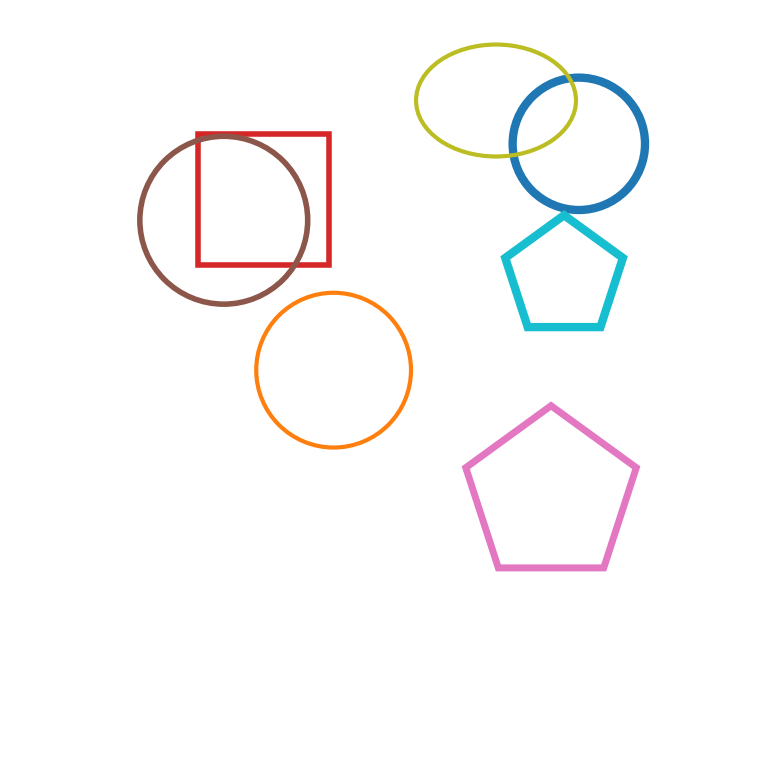[{"shape": "circle", "thickness": 3, "radius": 0.43, "center": [0.752, 0.813]}, {"shape": "circle", "thickness": 1.5, "radius": 0.5, "center": [0.433, 0.519]}, {"shape": "square", "thickness": 2, "radius": 0.43, "center": [0.343, 0.741]}, {"shape": "circle", "thickness": 2, "radius": 0.54, "center": [0.291, 0.714]}, {"shape": "pentagon", "thickness": 2.5, "radius": 0.58, "center": [0.716, 0.357]}, {"shape": "oval", "thickness": 1.5, "radius": 0.52, "center": [0.644, 0.869]}, {"shape": "pentagon", "thickness": 3, "radius": 0.4, "center": [0.733, 0.64]}]